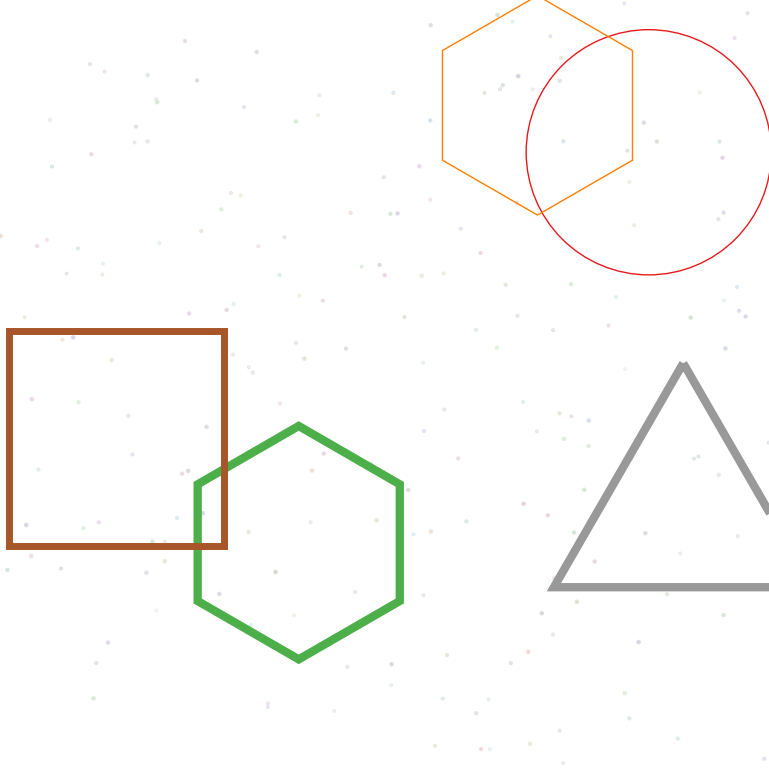[{"shape": "circle", "thickness": 0.5, "radius": 0.8, "center": [0.843, 0.802]}, {"shape": "hexagon", "thickness": 3, "radius": 0.76, "center": [0.388, 0.295]}, {"shape": "hexagon", "thickness": 0.5, "radius": 0.71, "center": [0.698, 0.863]}, {"shape": "square", "thickness": 2.5, "radius": 0.7, "center": [0.151, 0.43]}, {"shape": "triangle", "thickness": 3, "radius": 0.97, "center": [0.887, 0.334]}]